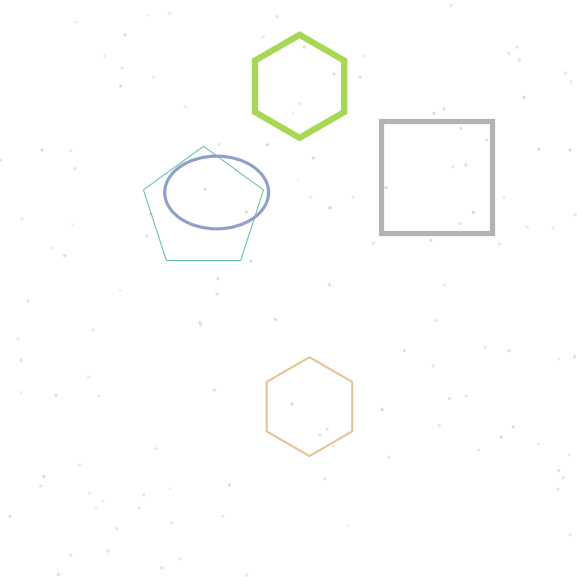[{"shape": "pentagon", "thickness": 0.5, "radius": 0.55, "center": [0.352, 0.636]}, {"shape": "oval", "thickness": 1.5, "radius": 0.45, "center": [0.375, 0.666]}, {"shape": "hexagon", "thickness": 3, "radius": 0.45, "center": [0.519, 0.85]}, {"shape": "hexagon", "thickness": 1, "radius": 0.43, "center": [0.536, 0.295]}, {"shape": "square", "thickness": 2.5, "radius": 0.48, "center": [0.756, 0.692]}]